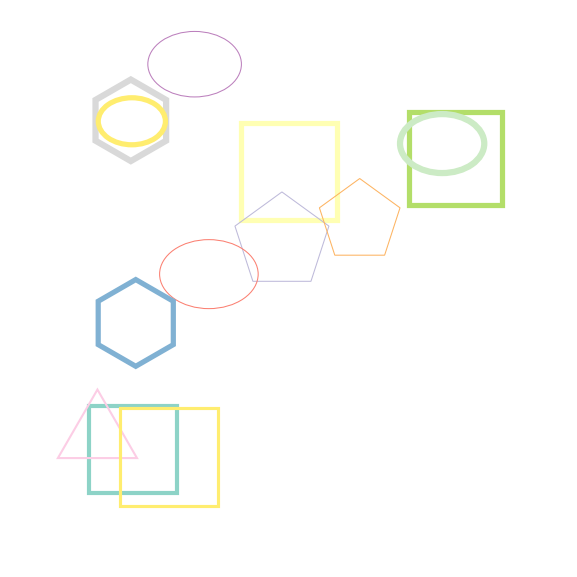[{"shape": "square", "thickness": 2, "radius": 0.38, "center": [0.231, 0.221]}, {"shape": "square", "thickness": 2.5, "radius": 0.42, "center": [0.5, 0.702]}, {"shape": "pentagon", "thickness": 0.5, "radius": 0.43, "center": [0.488, 0.581]}, {"shape": "oval", "thickness": 0.5, "radius": 0.43, "center": [0.362, 0.524]}, {"shape": "hexagon", "thickness": 2.5, "radius": 0.38, "center": [0.235, 0.44]}, {"shape": "pentagon", "thickness": 0.5, "radius": 0.37, "center": [0.623, 0.617]}, {"shape": "square", "thickness": 2.5, "radius": 0.4, "center": [0.788, 0.724]}, {"shape": "triangle", "thickness": 1, "radius": 0.4, "center": [0.169, 0.245]}, {"shape": "hexagon", "thickness": 3, "radius": 0.35, "center": [0.227, 0.791]}, {"shape": "oval", "thickness": 0.5, "radius": 0.41, "center": [0.337, 0.888]}, {"shape": "oval", "thickness": 3, "radius": 0.36, "center": [0.766, 0.751]}, {"shape": "oval", "thickness": 2.5, "radius": 0.29, "center": [0.228, 0.789]}, {"shape": "square", "thickness": 1.5, "radius": 0.43, "center": [0.293, 0.208]}]